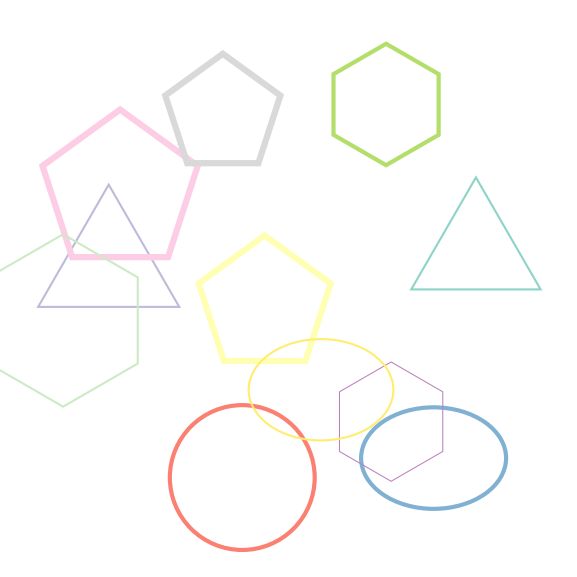[{"shape": "triangle", "thickness": 1, "radius": 0.65, "center": [0.824, 0.563]}, {"shape": "pentagon", "thickness": 3, "radius": 0.6, "center": [0.458, 0.471]}, {"shape": "triangle", "thickness": 1, "radius": 0.71, "center": [0.188, 0.538]}, {"shape": "circle", "thickness": 2, "radius": 0.63, "center": [0.42, 0.172]}, {"shape": "oval", "thickness": 2, "radius": 0.63, "center": [0.751, 0.206]}, {"shape": "hexagon", "thickness": 2, "radius": 0.53, "center": [0.669, 0.818]}, {"shape": "pentagon", "thickness": 3, "radius": 0.71, "center": [0.208, 0.668]}, {"shape": "pentagon", "thickness": 3, "radius": 0.52, "center": [0.386, 0.801]}, {"shape": "hexagon", "thickness": 0.5, "radius": 0.52, "center": [0.677, 0.269]}, {"shape": "hexagon", "thickness": 1, "radius": 0.75, "center": [0.109, 0.444]}, {"shape": "oval", "thickness": 1, "radius": 0.63, "center": [0.556, 0.324]}]